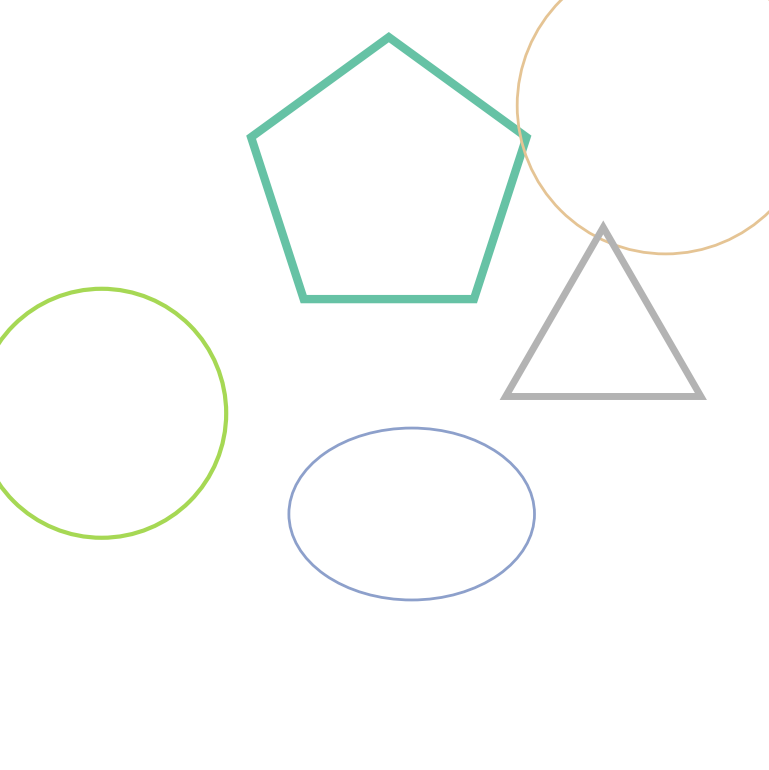[{"shape": "pentagon", "thickness": 3, "radius": 0.94, "center": [0.505, 0.764]}, {"shape": "oval", "thickness": 1, "radius": 0.8, "center": [0.535, 0.332]}, {"shape": "circle", "thickness": 1.5, "radius": 0.81, "center": [0.132, 0.463]}, {"shape": "circle", "thickness": 1, "radius": 0.96, "center": [0.864, 0.863]}, {"shape": "triangle", "thickness": 2.5, "radius": 0.73, "center": [0.783, 0.558]}]